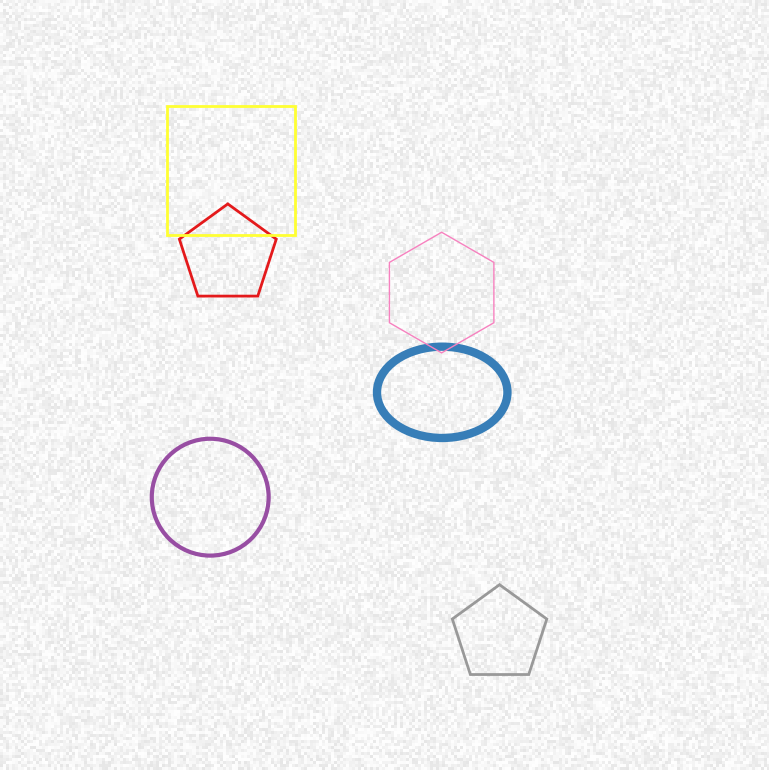[{"shape": "pentagon", "thickness": 1, "radius": 0.33, "center": [0.296, 0.669]}, {"shape": "oval", "thickness": 3, "radius": 0.42, "center": [0.574, 0.49]}, {"shape": "circle", "thickness": 1.5, "radius": 0.38, "center": [0.273, 0.354]}, {"shape": "square", "thickness": 1, "radius": 0.42, "center": [0.3, 0.779]}, {"shape": "hexagon", "thickness": 0.5, "radius": 0.39, "center": [0.574, 0.62]}, {"shape": "pentagon", "thickness": 1, "radius": 0.32, "center": [0.649, 0.176]}]